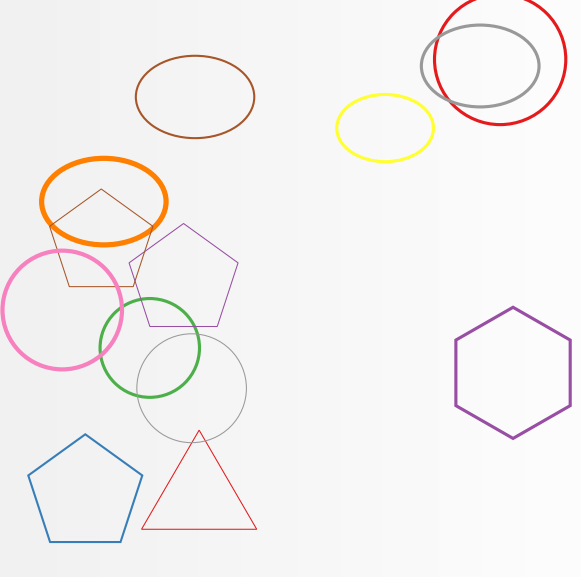[{"shape": "triangle", "thickness": 0.5, "radius": 0.57, "center": [0.343, 0.14]}, {"shape": "circle", "thickness": 1.5, "radius": 0.56, "center": [0.86, 0.896]}, {"shape": "pentagon", "thickness": 1, "radius": 0.52, "center": [0.147, 0.144]}, {"shape": "circle", "thickness": 1.5, "radius": 0.43, "center": [0.258, 0.397]}, {"shape": "pentagon", "thickness": 0.5, "radius": 0.49, "center": [0.316, 0.514]}, {"shape": "hexagon", "thickness": 1.5, "radius": 0.57, "center": [0.883, 0.354]}, {"shape": "oval", "thickness": 2.5, "radius": 0.54, "center": [0.179, 0.65]}, {"shape": "oval", "thickness": 1.5, "radius": 0.42, "center": [0.663, 0.777]}, {"shape": "pentagon", "thickness": 0.5, "radius": 0.47, "center": [0.174, 0.578]}, {"shape": "oval", "thickness": 1, "radius": 0.51, "center": [0.336, 0.831]}, {"shape": "circle", "thickness": 2, "radius": 0.51, "center": [0.107, 0.462]}, {"shape": "circle", "thickness": 0.5, "radius": 0.47, "center": [0.33, 0.327]}, {"shape": "oval", "thickness": 1.5, "radius": 0.51, "center": [0.826, 0.885]}]